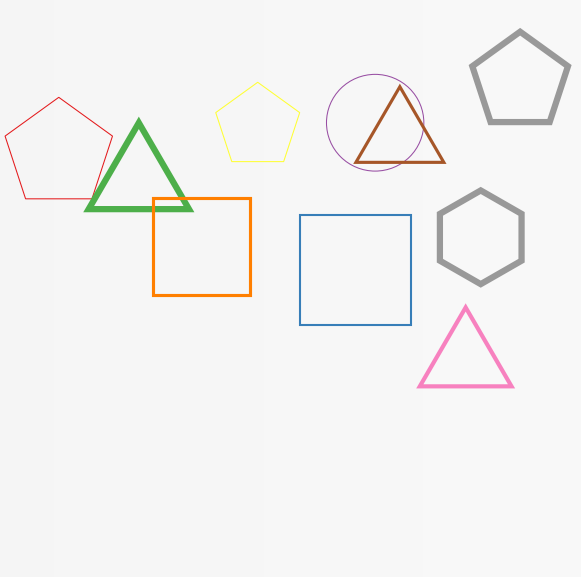[{"shape": "pentagon", "thickness": 0.5, "radius": 0.49, "center": [0.101, 0.733]}, {"shape": "square", "thickness": 1, "radius": 0.48, "center": [0.612, 0.532]}, {"shape": "triangle", "thickness": 3, "radius": 0.5, "center": [0.239, 0.687]}, {"shape": "circle", "thickness": 0.5, "radius": 0.42, "center": [0.645, 0.787]}, {"shape": "square", "thickness": 1.5, "radius": 0.42, "center": [0.346, 0.572]}, {"shape": "pentagon", "thickness": 0.5, "radius": 0.38, "center": [0.443, 0.781]}, {"shape": "triangle", "thickness": 1.5, "radius": 0.44, "center": [0.688, 0.762]}, {"shape": "triangle", "thickness": 2, "radius": 0.46, "center": [0.801, 0.376]}, {"shape": "hexagon", "thickness": 3, "radius": 0.41, "center": [0.827, 0.588]}, {"shape": "pentagon", "thickness": 3, "radius": 0.43, "center": [0.895, 0.858]}]